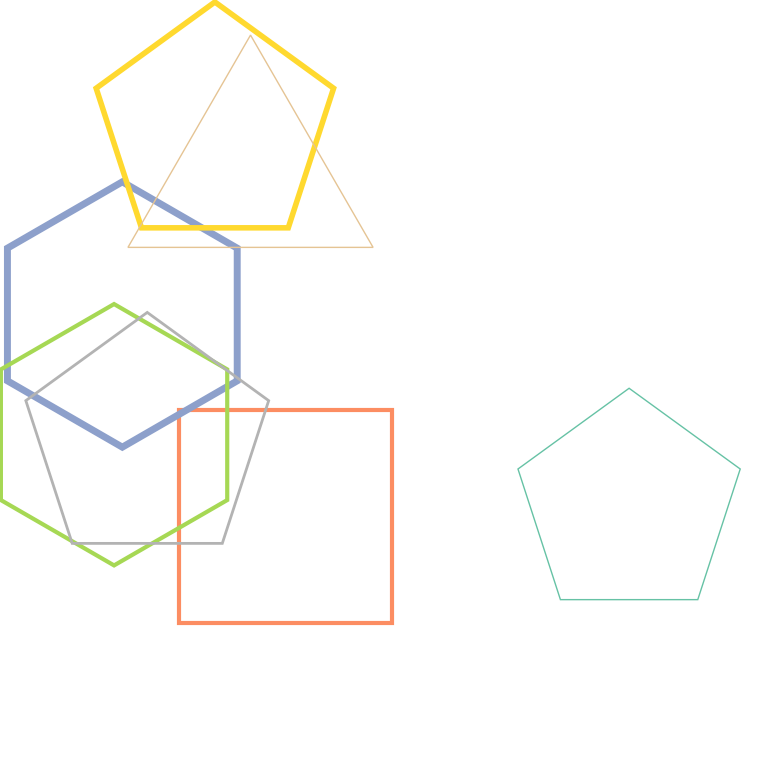[{"shape": "pentagon", "thickness": 0.5, "radius": 0.76, "center": [0.817, 0.344]}, {"shape": "square", "thickness": 1.5, "radius": 0.69, "center": [0.371, 0.329]}, {"shape": "hexagon", "thickness": 2.5, "radius": 0.86, "center": [0.159, 0.592]}, {"shape": "hexagon", "thickness": 1.5, "radius": 0.85, "center": [0.148, 0.435]}, {"shape": "pentagon", "thickness": 2, "radius": 0.81, "center": [0.279, 0.835]}, {"shape": "triangle", "thickness": 0.5, "radius": 0.92, "center": [0.325, 0.771]}, {"shape": "pentagon", "thickness": 1, "radius": 0.83, "center": [0.191, 0.428]}]